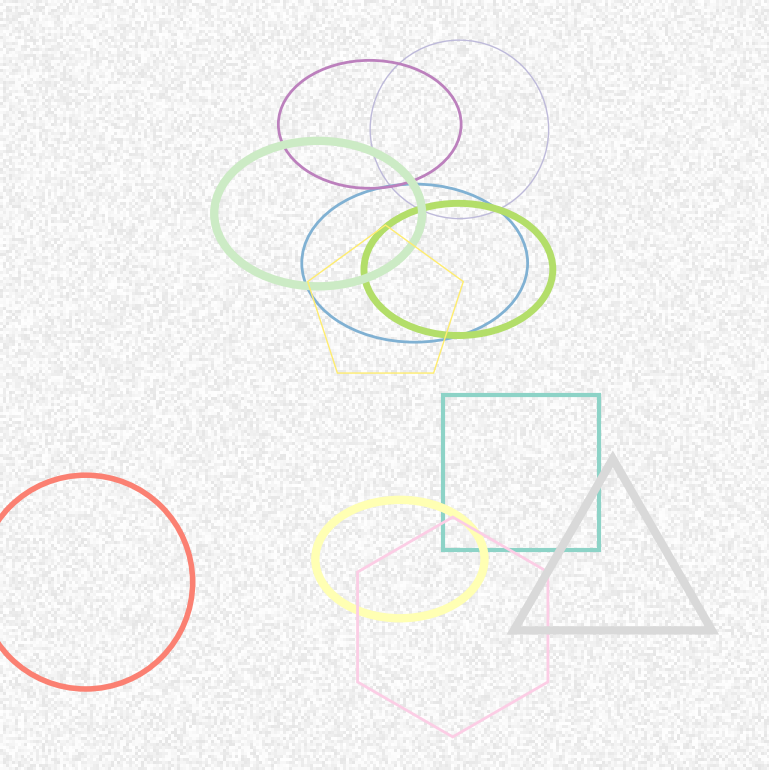[{"shape": "square", "thickness": 1.5, "radius": 0.51, "center": [0.677, 0.386]}, {"shape": "oval", "thickness": 3, "radius": 0.55, "center": [0.519, 0.274]}, {"shape": "circle", "thickness": 0.5, "radius": 0.58, "center": [0.597, 0.832]}, {"shape": "circle", "thickness": 2, "radius": 0.69, "center": [0.111, 0.244]}, {"shape": "oval", "thickness": 1, "radius": 0.73, "center": [0.539, 0.658]}, {"shape": "oval", "thickness": 2.5, "radius": 0.61, "center": [0.595, 0.65]}, {"shape": "hexagon", "thickness": 1, "radius": 0.71, "center": [0.588, 0.186]}, {"shape": "triangle", "thickness": 3, "radius": 0.74, "center": [0.796, 0.256]}, {"shape": "oval", "thickness": 1, "radius": 0.59, "center": [0.48, 0.839]}, {"shape": "oval", "thickness": 3, "radius": 0.67, "center": [0.413, 0.723]}, {"shape": "pentagon", "thickness": 0.5, "radius": 0.53, "center": [0.501, 0.601]}]